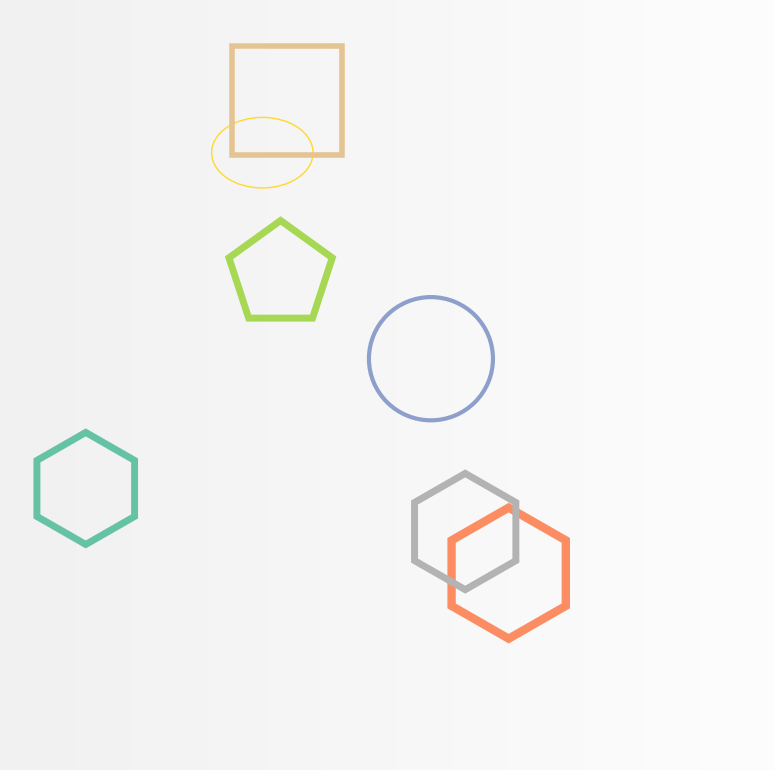[{"shape": "hexagon", "thickness": 2.5, "radius": 0.36, "center": [0.111, 0.366]}, {"shape": "hexagon", "thickness": 3, "radius": 0.43, "center": [0.656, 0.256]}, {"shape": "circle", "thickness": 1.5, "radius": 0.4, "center": [0.556, 0.534]}, {"shape": "pentagon", "thickness": 2.5, "radius": 0.35, "center": [0.362, 0.644]}, {"shape": "oval", "thickness": 0.5, "radius": 0.33, "center": [0.338, 0.802]}, {"shape": "square", "thickness": 2, "radius": 0.35, "center": [0.371, 0.869]}, {"shape": "hexagon", "thickness": 2.5, "radius": 0.38, "center": [0.6, 0.31]}]